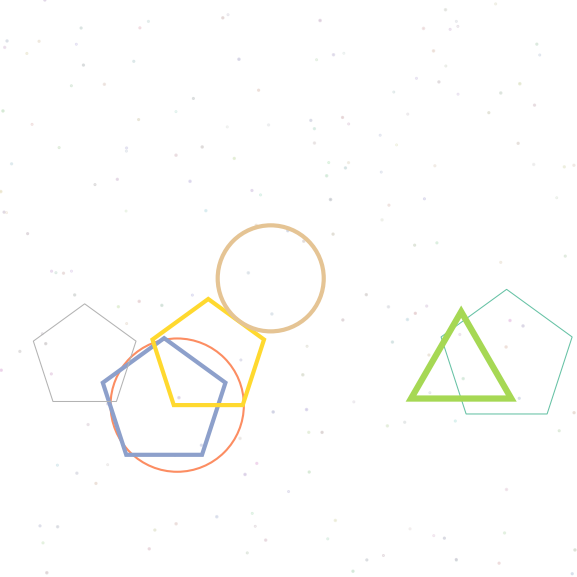[{"shape": "pentagon", "thickness": 0.5, "radius": 0.6, "center": [0.877, 0.379]}, {"shape": "circle", "thickness": 1, "radius": 0.58, "center": [0.307, 0.298]}, {"shape": "pentagon", "thickness": 2, "radius": 0.56, "center": [0.284, 0.302]}, {"shape": "triangle", "thickness": 3, "radius": 0.5, "center": [0.799, 0.359]}, {"shape": "pentagon", "thickness": 2, "radius": 0.51, "center": [0.361, 0.38]}, {"shape": "circle", "thickness": 2, "radius": 0.46, "center": [0.469, 0.517]}, {"shape": "pentagon", "thickness": 0.5, "radius": 0.47, "center": [0.147, 0.38]}]